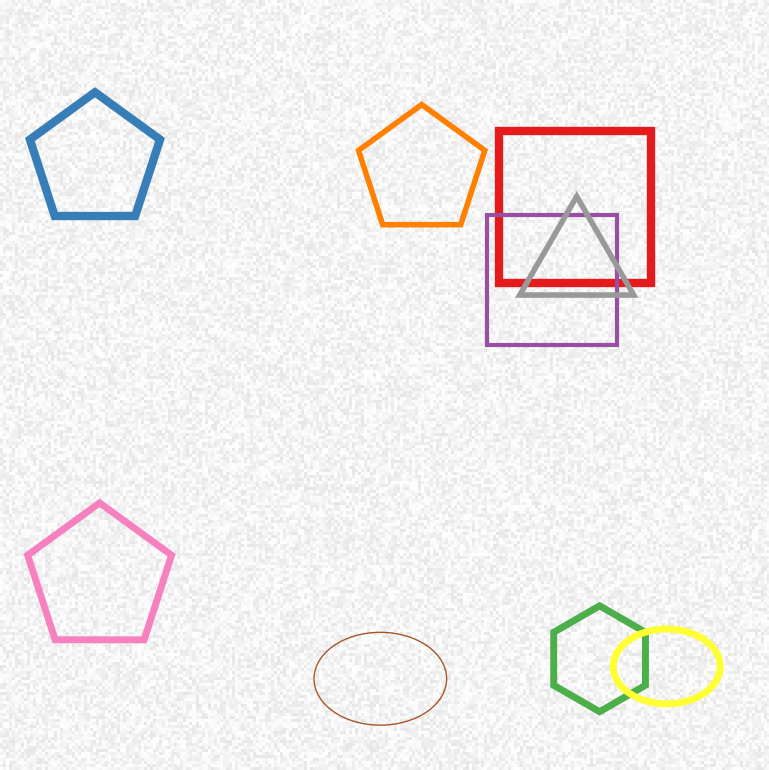[{"shape": "square", "thickness": 3, "radius": 0.49, "center": [0.747, 0.731]}, {"shape": "pentagon", "thickness": 3, "radius": 0.44, "center": [0.123, 0.791]}, {"shape": "hexagon", "thickness": 2.5, "radius": 0.34, "center": [0.779, 0.144]}, {"shape": "square", "thickness": 1.5, "radius": 0.42, "center": [0.716, 0.636]}, {"shape": "pentagon", "thickness": 2, "radius": 0.43, "center": [0.548, 0.778]}, {"shape": "oval", "thickness": 2.5, "radius": 0.35, "center": [0.866, 0.134]}, {"shape": "oval", "thickness": 0.5, "radius": 0.43, "center": [0.494, 0.119]}, {"shape": "pentagon", "thickness": 2.5, "radius": 0.49, "center": [0.129, 0.249]}, {"shape": "triangle", "thickness": 2, "radius": 0.43, "center": [0.749, 0.66]}]